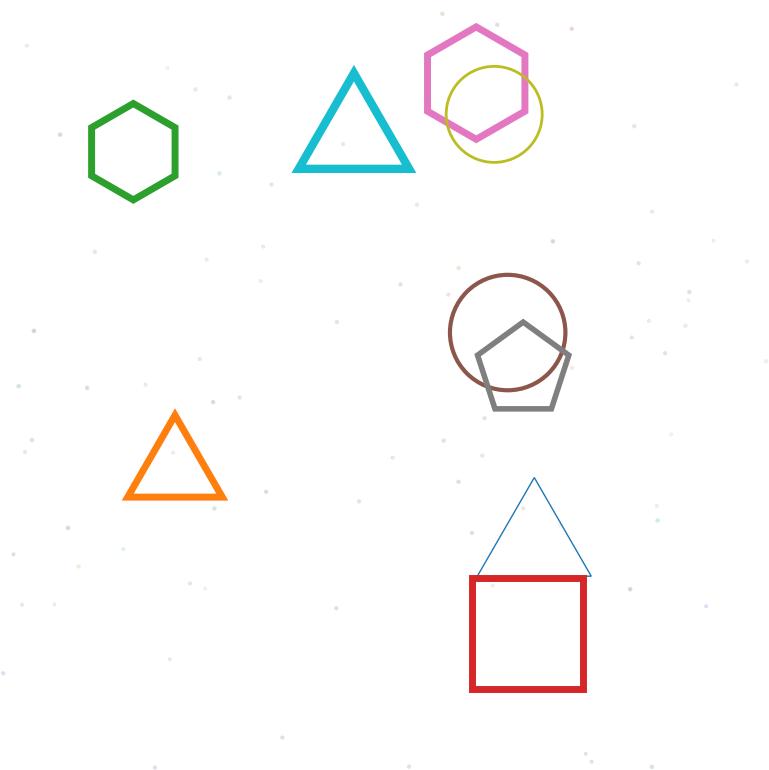[{"shape": "triangle", "thickness": 0.5, "radius": 0.43, "center": [0.694, 0.294]}, {"shape": "triangle", "thickness": 2.5, "radius": 0.35, "center": [0.227, 0.39]}, {"shape": "hexagon", "thickness": 2.5, "radius": 0.31, "center": [0.173, 0.803]}, {"shape": "square", "thickness": 2.5, "radius": 0.36, "center": [0.685, 0.177]}, {"shape": "circle", "thickness": 1.5, "radius": 0.37, "center": [0.659, 0.568]}, {"shape": "hexagon", "thickness": 2.5, "radius": 0.37, "center": [0.618, 0.892]}, {"shape": "pentagon", "thickness": 2, "radius": 0.31, "center": [0.679, 0.519]}, {"shape": "circle", "thickness": 1, "radius": 0.31, "center": [0.642, 0.851]}, {"shape": "triangle", "thickness": 3, "radius": 0.41, "center": [0.46, 0.822]}]